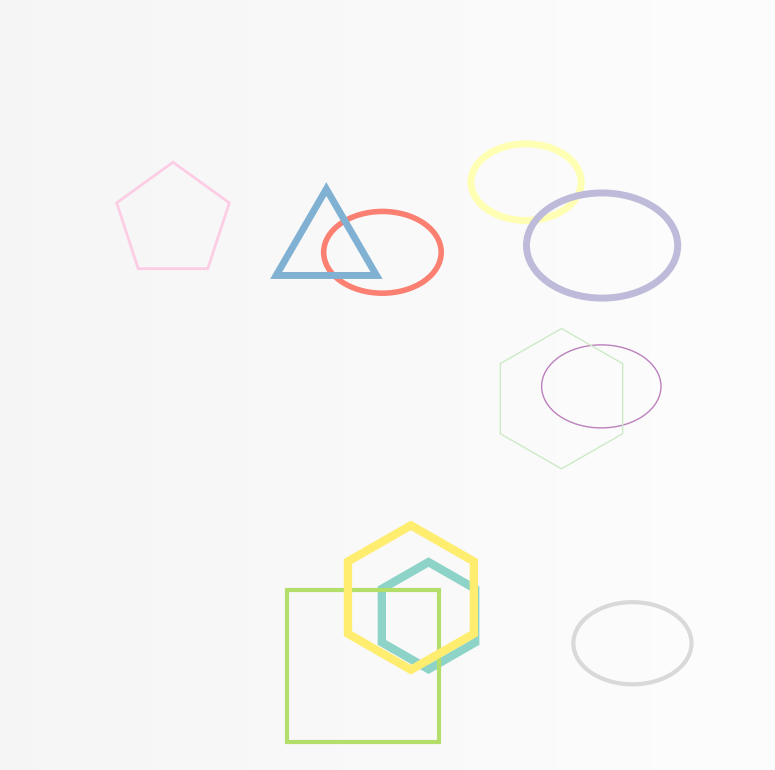[{"shape": "hexagon", "thickness": 3, "radius": 0.35, "center": [0.553, 0.2]}, {"shape": "oval", "thickness": 2.5, "radius": 0.36, "center": [0.679, 0.763]}, {"shape": "oval", "thickness": 2.5, "radius": 0.49, "center": [0.777, 0.681]}, {"shape": "oval", "thickness": 2, "radius": 0.38, "center": [0.493, 0.672]}, {"shape": "triangle", "thickness": 2.5, "radius": 0.37, "center": [0.421, 0.68]}, {"shape": "square", "thickness": 1.5, "radius": 0.49, "center": [0.469, 0.135]}, {"shape": "pentagon", "thickness": 1, "radius": 0.38, "center": [0.223, 0.713]}, {"shape": "oval", "thickness": 1.5, "radius": 0.38, "center": [0.816, 0.165]}, {"shape": "oval", "thickness": 0.5, "radius": 0.39, "center": [0.776, 0.498]}, {"shape": "hexagon", "thickness": 0.5, "radius": 0.46, "center": [0.725, 0.482]}, {"shape": "hexagon", "thickness": 3, "radius": 0.47, "center": [0.53, 0.224]}]